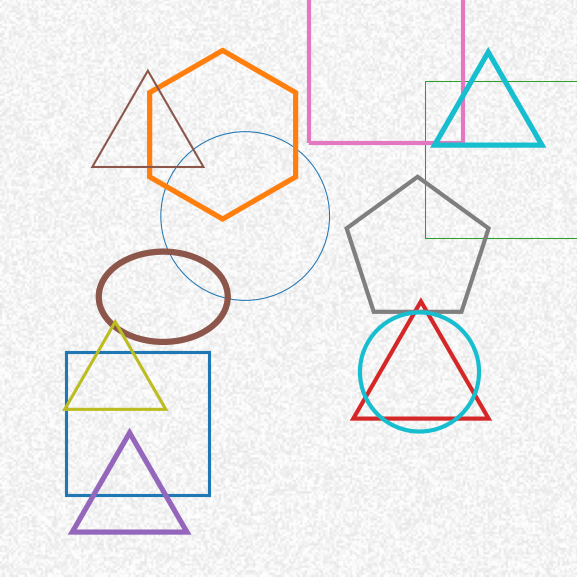[{"shape": "circle", "thickness": 0.5, "radius": 0.73, "center": [0.425, 0.625]}, {"shape": "square", "thickness": 1.5, "radius": 0.62, "center": [0.237, 0.266]}, {"shape": "hexagon", "thickness": 2.5, "radius": 0.73, "center": [0.386, 0.766]}, {"shape": "square", "thickness": 0.5, "radius": 0.68, "center": [0.871, 0.723]}, {"shape": "triangle", "thickness": 2, "radius": 0.68, "center": [0.729, 0.342]}, {"shape": "triangle", "thickness": 2.5, "radius": 0.57, "center": [0.224, 0.135]}, {"shape": "triangle", "thickness": 1, "radius": 0.56, "center": [0.256, 0.766]}, {"shape": "oval", "thickness": 3, "radius": 0.56, "center": [0.283, 0.485]}, {"shape": "square", "thickness": 2, "radius": 0.66, "center": [0.669, 0.885]}, {"shape": "pentagon", "thickness": 2, "radius": 0.65, "center": [0.723, 0.564]}, {"shape": "triangle", "thickness": 1.5, "radius": 0.51, "center": [0.2, 0.341]}, {"shape": "circle", "thickness": 2, "radius": 0.52, "center": [0.726, 0.355]}, {"shape": "triangle", "thickness": 2.5, "radius": 0.54, "center": [0.845, 0.802]}]